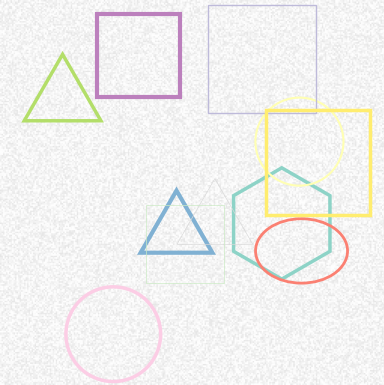[{"shape": "hexagon", "thickness": 2.5, "radius": 0.72, "center": [0.732, 0.42]}, {"shape": "circle", "thickness": 1.5, "radius": 0.57, "center": [0.778, 0.632]}, {"shape": "square", "thickness": 1, "radius": 0.7, "center": [0.681, 0.847]}, {"shape": "oval", "thickness": 2, "radius": 0.6, "center": [0.783, 0.348]}, {"shape": "triangle", "thickness": 3, "radius": 0.54, "center": [0.458, 0.397]}, {"shape": "triangle", "thickness": 2.5, "radius": 0.58, "center": [0.163, 0.744]}, {"shape": "circle", "thickness": 2.5, "radius": 0.61, "center": [0.294, 0.132]}, {"shape": "triangle", "thickness": 0.5, "radius": 0.57, "center": [0.558, 0.422]}, {"shape": "square", "thickness": 3, "radius": 0.54, "center": [0.359, 0.855]}, {"shape": "square", "thickness": 0.5, "radius": 0.51, "center": [0.481, 0.367]}, {"shape": "square", "thickness": 2.5, "radius": 0.68, "center": [0.826, 0.578]}]